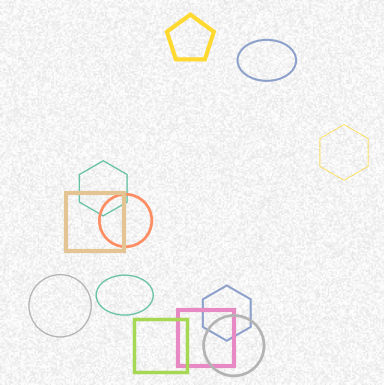[{"shape": "oval", "thickness": 1, "radius": 0.37, "center": [0.324, 0.233]}, {"shape": "hexagon", "thickness": 1, "radius": 0.36, "center": [0.268, 0.511]}, {"shape": "circle", "thickness": 2, "radius": 0.34, "center": [0.326, 0.427]}, {"shape": "hexagon", "thickness": 1.5, "radius": 0.36, "center": [0.589, 0.187]}, {"shape": "oval", "thickness": 1.5, "radius": 0.38, "center": [0.693, 0.843]}, {"shape": "square", "thickness": 3, "radius": 0.36, "center": [0.534, 0.123]}, {"shape": "square", "thickness": 2.5, "radius": 0.34, "center": [0.417, 0.103]}, {"shape": "pentagon", "thickness": 3, "radius": 0.32, "center": [0.495, 0.898]}, {"shape": "hexagon", "thickness": 0.5, "radius": 0.36, "center": [0.894, 0.604]}, {"shape": "square", "thickness": 3, "radius": 0.38, "center": [0.247, 0.422]}, {"shape": "circle", "thickness": 1, "radius": 0.4, "center": [0.156, 0.206]}, {"shape": "circle", "thickness": 2, "radius": 0.39, "center": [0.607, 0.102]}]